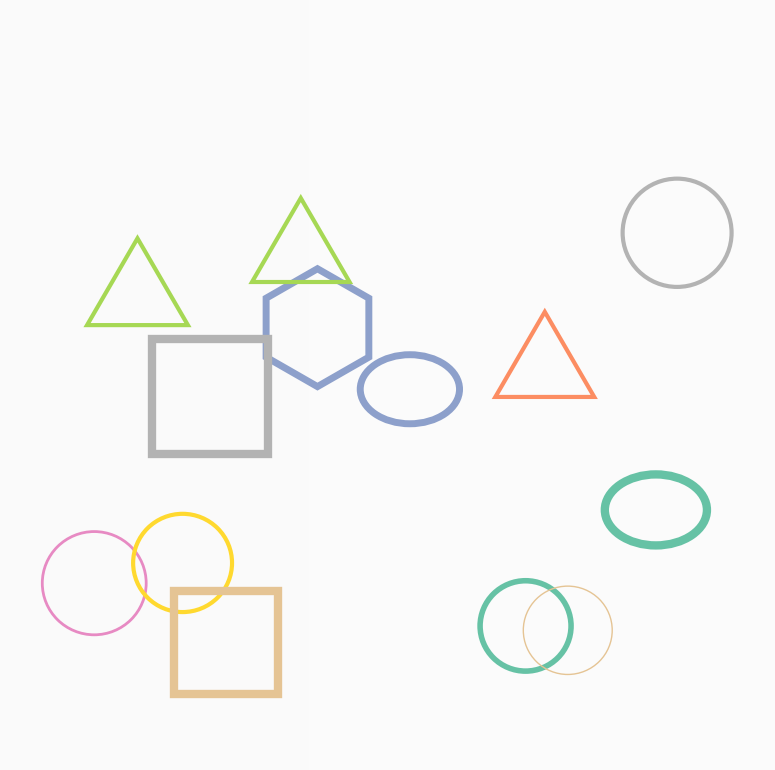[{"shape": "oval", "thickness": 3, "radius": 0.33, "center": [0.846, 0.338]}, {"shape": "circle", "thickness": 2, "radius": 0.29, "center": [0.678, 0.187]}, {"shape": "triangle", "thickness": 1.5, "radius": 0.37, "center": [0.703, 0.521]}, {"shape": "oval", "thickness": 2.5, "radius": 0.32, "center": [0.529, 0.495]}, {"shape": "hexagon", "thickness": 2.5, "radius": 0.38, "center": [0.41, 0.574]}, {"shape": "circle", "thickness": 1, "radius": 0.34, "center": [0.122, 0.243]}, {"shape": "triangle", "thickness": 1.5, "radius": 0.38, "center": [0.177, 0.615]}, {"shape": "triangle", "thickness": 1.5, "radius": 0.36, "center": [0.388, 0.67]}, {"shape": "circle", "thickness": 1.5, "radius": 0.32, "center": [0.236, 0.269]}, {"shape": "circle", "thickness": 0.5, "radius": 0.29, "center": [0.733, 0.181]}, {"shape": "square", "thickness": 3, "radius": 0.33, "center": [0.292, 0.165]}, {"shape": "square", "thickness": 3, "radius": 0.37, "center": [0.271, 0.485]}, {"shape": "circle", "thickness": 1.5, "radius": 0.35, "center": [0.874, 0.698]}]